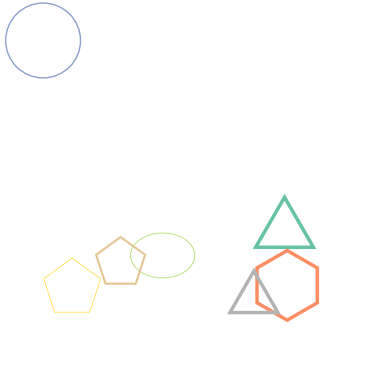[{"shape": "triangle", "thickness": 2.5, "radius": 0.43, "center": [0.739, 0.401]}, {"shape": "hexagon", "thickness": 2.5, "radius": 0.45, "center": [0.746, 0.259]}, {"shape": "circle", "thickness": 1, "radius": 0.49, "center": [0.112, 0.895]}, {"shape": "oval", "thickness": 0.5, "radius": 0.42, "center": [0.423, 0.336]}, {"shape": "pentagon", "thickness": 0.5, "radius": 0.39, "center": [0.188, 0.252]}, {"shape": "pentagon", "thickness": 1.5, "radius": 0.33, "center": [0.313, 0.317]}, {"shape": "triangle", "thickness": 2.5, "radius": 0.36, "center": [0.66, 0.224]}]